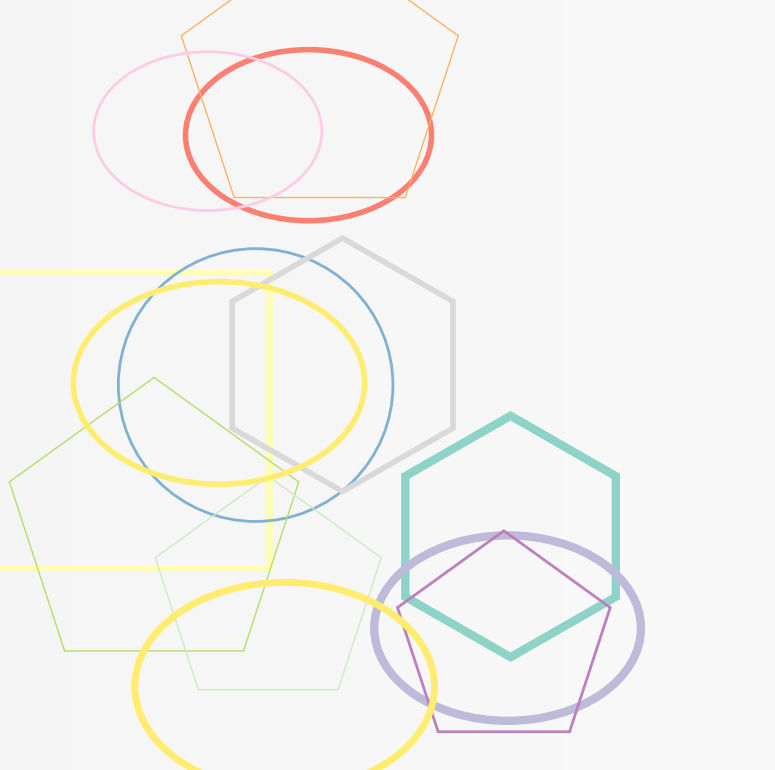[{"shape": "hexagon", "thickness": 3, "radius": 0.78, "center": [0.659, 0.303]}, {"shape": "square", "thickness": 2.5, "radius": 0.96, "center": [0.155, 0.455]}, {"shape": "oval", "thickness": 3, "radius": 0.86, "center": [0.655, 0.184]}, {"shape": "oval", "thickness": 2, "radius": 0.79, "center": [0.398, 0.824]}, {"shape": "circle", "thickness": 1, "radius": 0.89, "center": [0.33, 0.5]}, {"shape": "pentagon", "thickness": 0.5, "radius": 0.94, "center": [0.413, 0.895]}, {"shape": "pentagon", "thickness": 0.5, "radius": 0.98, "center": [0.199, 0.313]}, {"shape": "oval", "thickness": 1, "radius": 0.74, "center": [0.268, 0.83]}, {"shape": "hexagon", "thickness": 2, "radius": 0.82, "center": [0.442, 0.526]}, {"shape": "pentagon", "thickness": 1, "radius": 0.72, "center": [0.65, 0.166]}, {"shape": "pentagon", "thickness": 0.5, "radius": 0.77, "center": [0.346, 0.228]}, {"shape": "oval", "thickness": 2, "radius": 0.94, "center": [0.283, 0.503]}, {"shape": "oval", "thickness": 2.5, "radius": 0.97, "center": [0.367, 0.108]}]